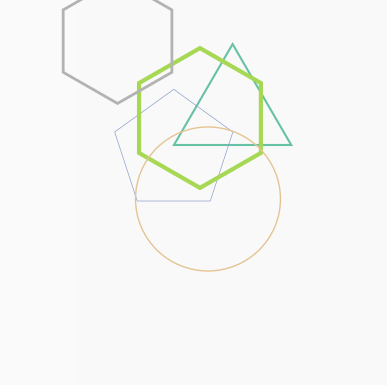[{"shape": "triangle", "thickness": 1.5, "radius": 0.87, "center": [0.6, 0.711]}, {"shape": "pentagon", "thickness": 0.5, "radius": 0.8, "center": [0.448, 0.608]}, {"shape": "hexagon", "thickness": 3, "radius": 0.91, "center": [0.516, 0.694]}, {"shape": "circle", "thickness": 1, "radius": 0.94, "center": [0.537, 0.483]}, {"shape": "hexagon", "thickness": 2, "radius": 0.81, "center": [0.303, 0.893]}]